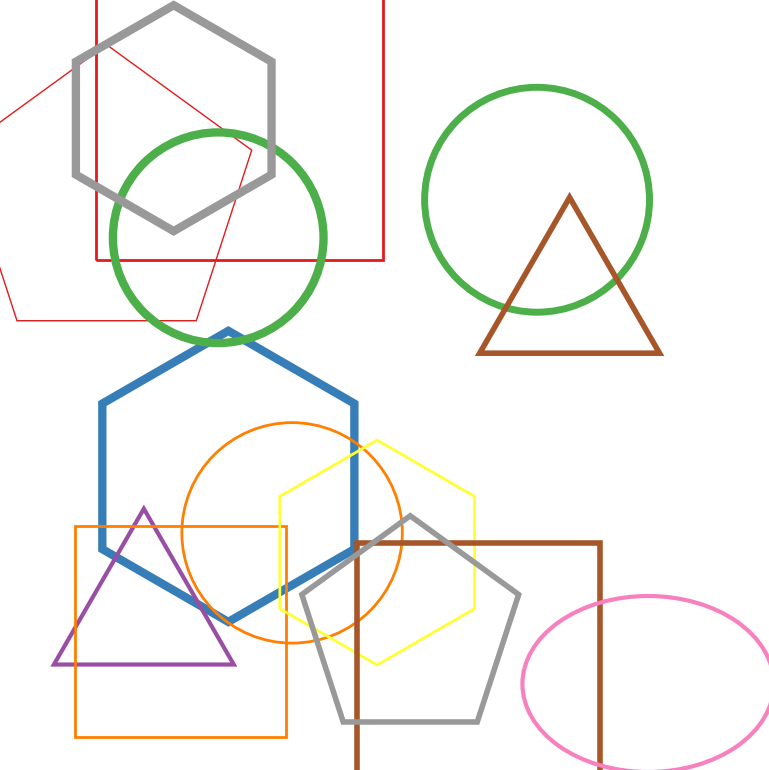[{"shape": "square", "thickness": 1, "radius": 0.93, "center": [0.311, 0.848]}, {"shape": "pentagon", "thickness": 0.5, "radius": 0.99, "center": [0.138, 0.744]}, {"shape": "hexagon", "thickness": 3, "radius": 0.94, "center": [0.297, 0.381]}, {"shape": "circle", "thickness": 3, "radius": 0.68, "center": [0.283, 0.691]}, {"shape": "circle", "thickness": 2.5, "radius": 0.73, "center": [0.697, 0.741]}, {"shape": "triangle", "thickness": 1.5, "radius": 0.67, "center": [0.187, 0.204]}, {"shape": "circle", "thickness": 1, "radius": 0.72, "center": [0.379, 0.308]}, {"shape": "square", "thickness": 1, "radius": 0.69, "center": [0.234, 0.18]}, {"shape": "hexagon", "thickness": 1, "radius": 0.73, "center": [0.49, 0.282]}, {"shape": "square", "thickness": 2, "radius": 0.79, "center": [0.622, 0.137]}, {"shape": "triangle", "thickness": 2, "radius": 0.67, "center": [0.74, 0.609]}, {"shape": "oval", "thickness": 1.5, "radius": 0.82, "center": [0.842, 0.112]}, {"shape": "pentagon", "thickness": 2, "radius": 0.74, "center": [0.533, 0.182]}, {"shape": "hexagon", "thickness": 3, "radius": 0.73, "center": [0.226, 0.847]}]